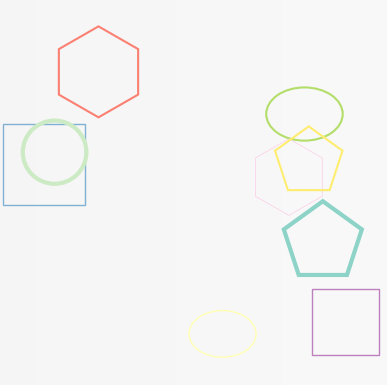[{"shape": "pentagon", "thickness": 3, "radius": 0.53, "center": [0.833, 0.371]}, {"shape": "oval", "thickness": 1, "radius": 0.43, "center": [0.574, 0.133]}, {"shape": "hexagon", "thickness": 1.5, "radius": 0.59, "center": [0.254, 0.813]}, {"shape": "square", "thickness": 1, "radius": 0.53, "center": [0.113, 0.573]}, {"shape": "oval", "thickness": 1.5, "radius": 0.49, "center": [0.786, 0.704]}, {"shape": "hexagon", "thickness": 0.5, "radius": 0.5, "center": [0.745, 0.54]}, {"shape": "square", "thickness": 1, "radius": 0.43, "center": [0.892, 0.164]}, {"shape": "circle", "thickness": 3, "radius": 0.41, "center": [0.141, 0.605]}, {"shape": "pentagon", "thickness": 1.5, "radius": 0.46, "center": [0.797, 0.58]}]